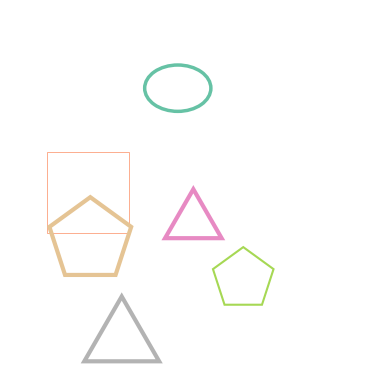[{"shape": "oval", "thickness": 2.5, "radius": 0.43, "center": [0.462, 0.771]}, {"shape": "square", "thickness": 0.5, "radius": 0.53, "center": [0.229, 0.5]}, {"shape": "triangle", "thickness": 3, "radius": 0.42, "center": [0.502, 0.424]}, {"shape": "pentagon", "thickness": 1.5, "radius": 0.41, "center": [0.632, 0.275]}, {"shape": "pentagon", "thickness": 3, "radius": 0.56, "center": [0.235, 0.376]}, {"shape": "triangle", "thickness": 3, "radius": 0.56, "center": [0.316, 0.118]}]